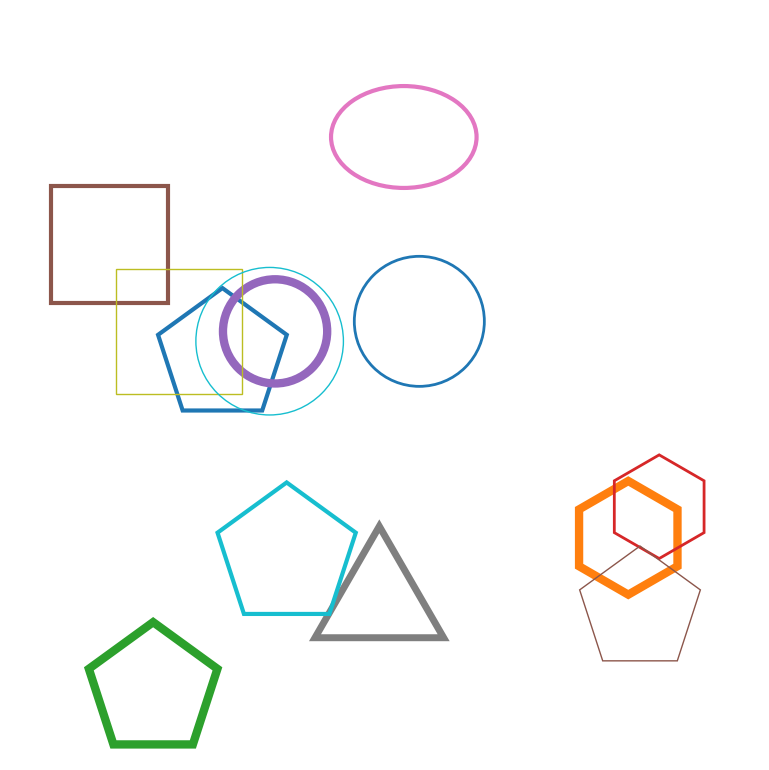[{"shape": "circle", "thickness": 1, "radius": 0.42, "center": [0.545, 0.583]}, {"shape": "pentagon", "thickness": 1.5, "radius": 0.44, "center": [0.289, 0.538]}, {"shape": "hexagon", "thickness": 3, "radius": 0.37, "center": [0.816, 0.302]}, {"shape": "pentagon", "thickness": 3, "radius": 0.44, "center": [0.199, 0.104]}, {"shape": "hexagon", "thickness": 1, "radius": 0.34, "center": [0.856, 0.342]}, {"shape": "circle", "thickness": 3, "radius": 0.34, "center": [0.357, 0.57]}, {"shape": "square", "thickness": 1.5, "radius": 0.38, "center": [0.142, 0.682]}, {"shape": "pentagon", "thickness": 0.5, "radius": 0.41, "center": [0.831, 0.208]}, {"shape": "oval", "thickness": 1.5, "radius": 0.47, "center": [0.524, 0.822]}, {"shape": "triangle", "thickness": 2.5, "radius": 0.48, "center": [0.493, 0.22]}, {"shape": "square", "thickness": 0.5, "radius": 0.41, "center": [0.232, 0.569]}, {"shape": "pentagon", "thickness": 1.5, "radius": 0.47, "center": [0.372, 0.279]}, {"shape": "circle", "thickness": 0.5, "radius": 0.48, "center": [0.35, 0.557]}]